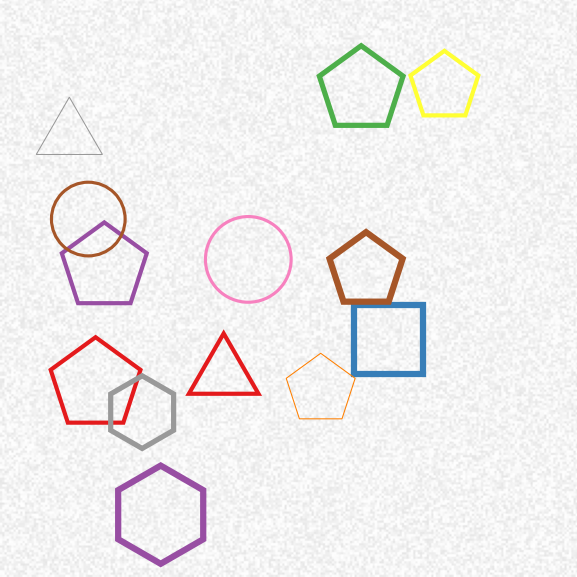[{"shape": "triangle", "thickness": 2, "radius": 0.35, "center": [0.387, 0.352]}, {"shape": "pentagon", "thickness": 2, "radius": 0.41, "center": [0.165, 0.333]}, {"shape": "square", "thickness": 3, "radius": 0.3, "center": [0.673, 0.411]}, {"shape": "pentagon", "thickness": 2.5, "radius": 0.38, "center": [0.625, 0.844]}, {"shape": "pentagon", "thickness": 2, "radius": 0.39, "center": [0.181, 0.537]}, {"shape": "hexagon", "thickness": 3, "radius": 0.43, "center": [0.278, 0.108]}, {"shape": "pentagon", "thickness": 0.5, "radius": 0.31, "center": [0.555, 0.325]}, {"shape": "pentagon", "thickness": 2, "radius": 0.31, "center": [0.77, 0.849]}, {"shape": "pentagon", "thickness": 3, "radius": 0.33, "center": [0.634, 0.531]}, {"shape": "circle", "thickness": 1.5, "radius": 0.32, "center": [0.153, 0.62]}, {"shape": "circle", "thickness": 1.5, "radius": 0.37, "center": [0.43, 0.55]}, {"shape": "hexagon", "thickness": 2.5, "radius": 0.31, "center": [0.246, 0.285]}, {"shape": "triangle", "thickness": 0.5, "radius": 0.33, "center": [0.12, 0.765]}]